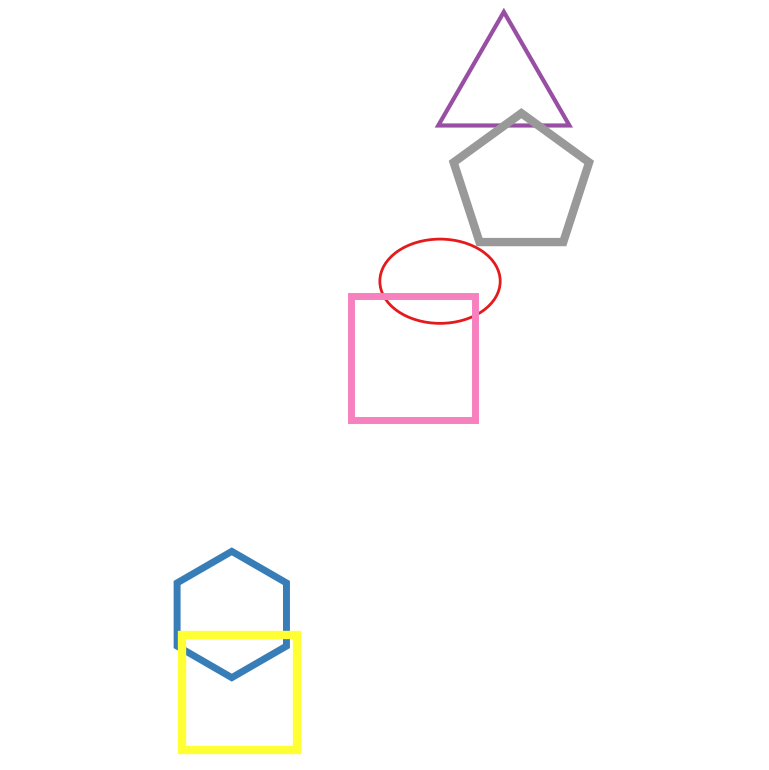[{"shape": "oval", "thickness": 1, "radius": 0.39, "center": [0.571, 0.635]}, {"shape": "hexagon", "thickness": 2.5, "radius": 0.41, "center": [0.301, 0.202]}, {"shape": "triangle", "thickness": 1.5, "radius": 0.49, "center": [0.654, 0.886]}, {"shape": "square", "thickness": 3, "radius": 0.37, "center": [0.311, 0.1]}, {"shape": "square", "thickness": 2.5, "radius": 0.4, "center": [0.536, 0.536]}, {"shape": "pentagon", "thickness": 3, "radius": 0.46, "center": [0.677, 0.76]}]